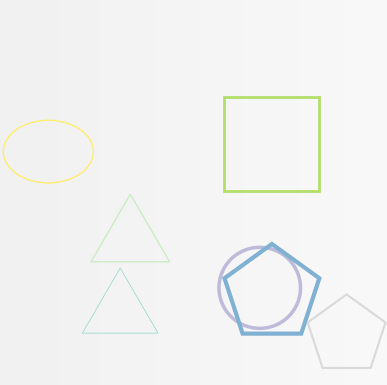[{"shape": "triangle", "thickness": 0.5, "radius": 0.56, "center": [0.31, 0.191]}, {"shape": "circle", "thickness": 2.5, "radius": 0.53, "center": [0.67, 0.252]}, {"shape": "pentagon", "thickness": 3, "radius": 0.64, "center": [0.702, 0.238]}, {"shape": "square", "thickness": 2, "radius": 0.61, "center": [0.7, 0.626]}, {"shape": "pentagon", "thickness": 1.5, "radius": 0.53, "center": [0.894, 0.13]}, {"shape": "triangle", "thickness": 1, "radius": 0.59, "center": [0.336, 0.379]}, {"shape": "oval", "thickness": 1, "radius": 0.58, "center": [0.125, 0.606]}]